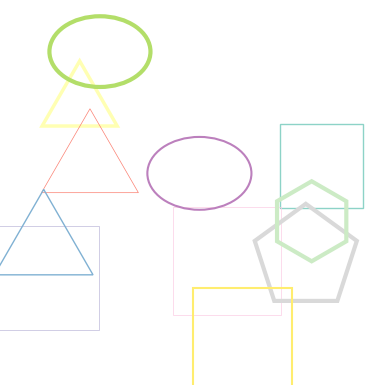[{"shape": "square", "thickness": 1, "radius": 0.54, "center": [0.835, 0.569]}, {"shape": "triangle", "thickness": 2.5, "radius": 0.56, "center": [0.207, 0.729]}, {"shape": "square", "thickness": 0.5, "radius": 0.67, "center": [0.123, 0.278]}, {"shape": "triangle", "thickness": 0.5, "radius": 0.73, "center": [0.234, 0.572]}, {"shape": "triangle", "thickness": 1, "radius": 0.74, "center": [0.113, 0.36]}, {"shape": "oval", "thickness": 3, "radius": 0.66, "center": [0.26, 0.866]}, {"shape": "square", "thickness": 0.5, "radius": 0.7, "center": [0.589, 0.322]}, {"shape": "pentagon", "thickness": 3, "radius": 0.7, "center": [0.794, 0.331]}, {"shape": "oval", "thickness": 1.5, "radius": 0.68, "center": [0.518, 0.55]}, {"shape": "hexagon", "thickness": 3, "radius": 0.52, "center": [0.81, 0.425]}, {"shape": "square", "thickness": 1.5, "radius": 0.64, "center": [0.631, 0.123]}]